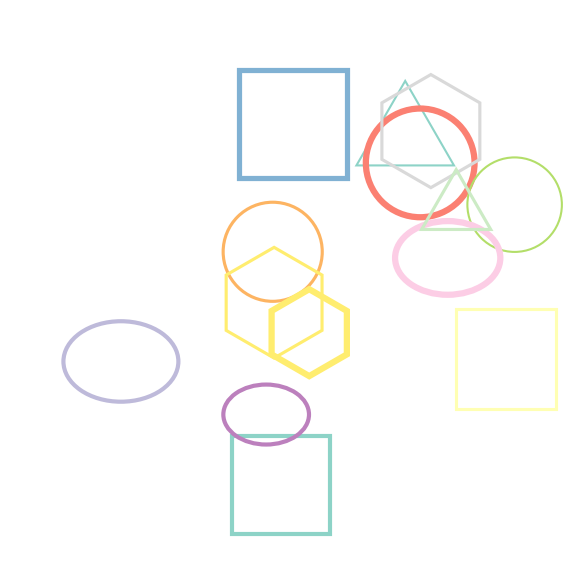[{"shape": "triangle", "thickness": 1, "radius": 0.49, "center": [0.702, 0.761]}, {"shape": "square", "thickness": 2, "radius": 0.42, "center": [0.487, 0.159]}, {"shape": "square", "thickness": 1.5, "radius": 0.43, "center": [0.876, 0.378]}, {"shape": "oval", "thickness": 2, "radius": 0.5, "center": [0.209, 0.373]}, {"shape": "circle", "thickness": 3, "radius": 0.47, "center": [0.728, 0.717]}, {"shape": "square", "thickness": 2.5, "radius": 0.47, "center": [0.507, 0.785]}, {"shape": "circle", "thickness": 1.5, "radius": 0.43, "center": [0.472, 0.563]}, {"shape": "circle", "thickness": 1, "radius": 0.41, "center": [0.891, 0.645]}, {"shape": "oval", "thickness": 3, "radius": 0.46, "center": [0.775, 0.553]}, {"shape": "hexagon", "thickness": 1.5, "radius": 0.49, "center": [0.746, 0.772]}, {"shape": "oval", "thickness": 2, "radius": 0.37, "center": [0.461, 0.281]}, {"shape": "triangle", "thickness": 1.5, "radius": 0.35, "center": [0.79, 0.636]}, {"shape": "hexagon", "thickness": 3, "radius": 0.38, "center": [0.535, 0.423]}, {"shape": "hexagon", "thickness": 1.5, "radius": 0.48, "center": [0.475, 0.475]}]